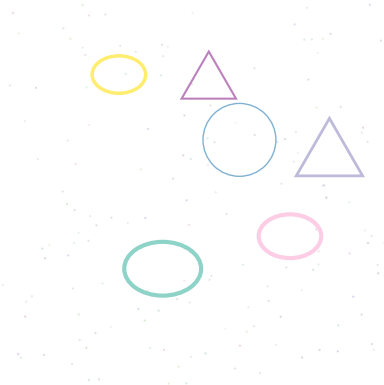[{"shape": "oval", "thickness": 3, "radius": 0.5, "center": [0.423, 0.302]}, {"shape": "triangle", "thickness": 2, "radius": 0.5, "center": [0.856, 0.593]}, {"shape": "circle", "thickness": 1, "radius": 0.47, "center": [0.622, 0.637]}, {"shape": "oval", "thickness": 3, "radius": 0.41, "center": [0.753, 0.386]}, {"shape": "triangle", "thickness": 1.5, "radius": 0.41, "center": [0.542, 0.785]}, {"shape": "oval", "thickness": 2.5, "radius": 0.35, "center": [0.309, 0.806]}]